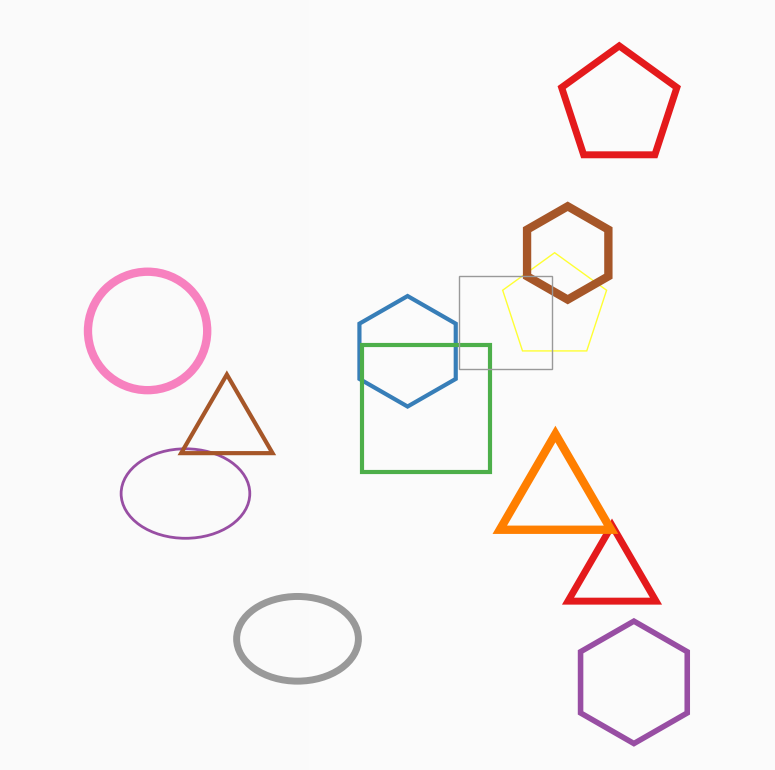[{"shape": "pentagon", "thickness": 2.5, "radius": 0.39, "center": [0.799, 0.862]}, {"shape": "triangle", "thickness": 2.5, "radius": 0.33, "center": [0.79, 0.252]}, {"shape": "hexagon", "thickness": 1.5, "radius": 0.36, "center": [0.526, 0.544]}, {"shape": "square", "thickness": 1.5, "radius": 0.41, "center": [0.55, 0.469]}, {"shape": "hexagon", "thickness": 2, "radius": 0.4, "center": [0.818, 0.114]}, {"shape": "oval", "thickness": 1, "radius": 0.42, "center": [0.239, 0.359]}, {"shape": "triangle", "thickness": 3, "radius": 0.41, "center": [0.717, 0.353]}, {"shape": "pentagon", "thickness": 0.5, "radius": 0.35, "center": [0.716, 0.601]}, {"shape": "hexagon", "thickness": 3, "radius": 0.3, "center": [0.733, 0.671]}, {"shape": "triangle", "thickness": 1.5, "radius": 0.34, "center": [0.293, 0.446]}, {"shape": "circle", "thickness": 3, "radius": 0.38, "center": [0.19, 0.57]}, {"shape": "square", "thickness": 0.5, "radius": 0.3, "center": [0.652, 0.581]}, {"shape": "oval", "thickness": 2.5, "radius": 0.39, "center": [0.384, 0.17]}]